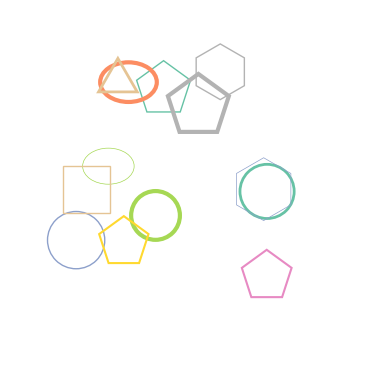[{"shape": "circle", "thickness": 2, "radius": 0.35, "center": [0.694, 0.503]}, {"shape": "pentagon", "thickness": 1, "radius": 0.37, "center": [0.425, 0.769]}, {"shape": "oval", "thickness": 3, "radius": 0.37, "center": [0.334, 0.787]}, {"shape": "hexagon", "thickness": 0.5, "radius": 0.41, "center": [0.685, 0.509]}, {"shape": "circle", "thickness": 1, "radius": 0.37, "center": [0.198, 0.376]}, {"shape": "pentagon", "thickness": 1.5, "radius": 0.34, "center": [0.693, 0.283]}, {"shape": "circle", "thickness": 3, "radius": 0.32, "center": [0.404, 0.44]}, {"shape": "oval", "thickness": 0.5, "radius": 0.33, "center": [0.282, 0.568]}, {"shape": "pentagon", "thickness": 1.5, "radius": 0.34, "center": [0.322, 0.371]}, {"shape": "triangle", "thickness": 2, "radius": 0.29, "center": [0.306, 0.79]}, {"shape": "square", "thickness": 1, "radius": 0.31, "center": [0.225, 0.508]}, {"shape": "hexagon", "thickness": 1, "radius": 0.36, "center": [0.572, 0.814]}, {"shape": "pentagon", "thickness": 3, "radius": 0.42, "center": [0.515, 0.725]}]